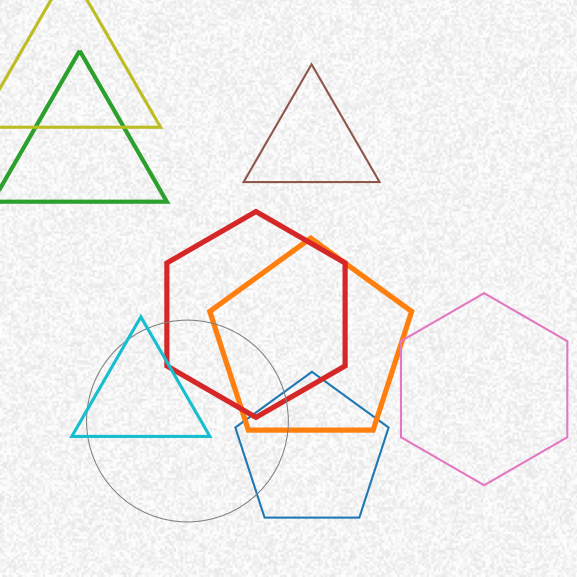[{"shape": "pentagon", "thickness": 1, "radius": 0.7, "center": [0.54, 0.216]}, {"shape": "pentagon", "thickness": 2.5, "radius": 0.92, "center": [0.538, 0.403]}, {"shape": "triangle", "thickness": 2, "radius": 0.87, "center": [0.138, 0.737]}, {"shape": "hexagon", "thickness": 2.5, "radius": 0.89, "center": [0.443, 0.455]}, {"shape": "triangle", "thickness": 1, "radius": 0.68, "center": [0.54, 0.752]}, {"shape": "hexagon", "thickness": 1, "radius": 0.83, "center": [0.838, 0.325]}, {"shape": "circle", "thickness": 0.5, "radius": 0.87, "center": [0.325, 0.27]}, {"shape": "triangle", "thickness": 1.5, "radius": 0.91, "center": [0.12, 0.87]}, {"shape": "triangle", "thickness": 1.5, "radius": 0.69, "center": [0.244, 0.312]}]